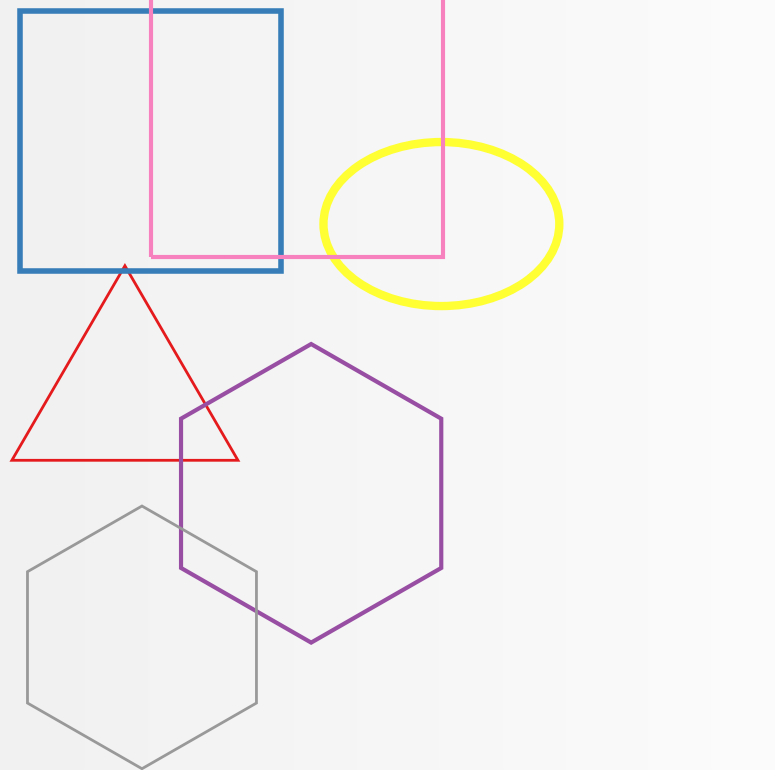[{"shape": "triangle", "thickness": 1, "radius": 0.84, "center": [0.161, 0.486]}, {"shape": "square", "thickness": 2, "radius": 0.84, "center": [0.194, 0.817]}, {"shape": "hexagon", "thickness": 1.5, "radius": 0.97, "center": [0.401, 0.359]}, {"shape": "oval", "thickness": 3, "radius": 0.76, "center": [0.57, 0.709]}, {"shape": "square", "thickness": 1.5, "radius": 0.94, "center": [0.384, 0.854]}, {"shape": "hexagon", "thickness": 1, "radius": 0.85, "center": [0.183, 0.172]}]